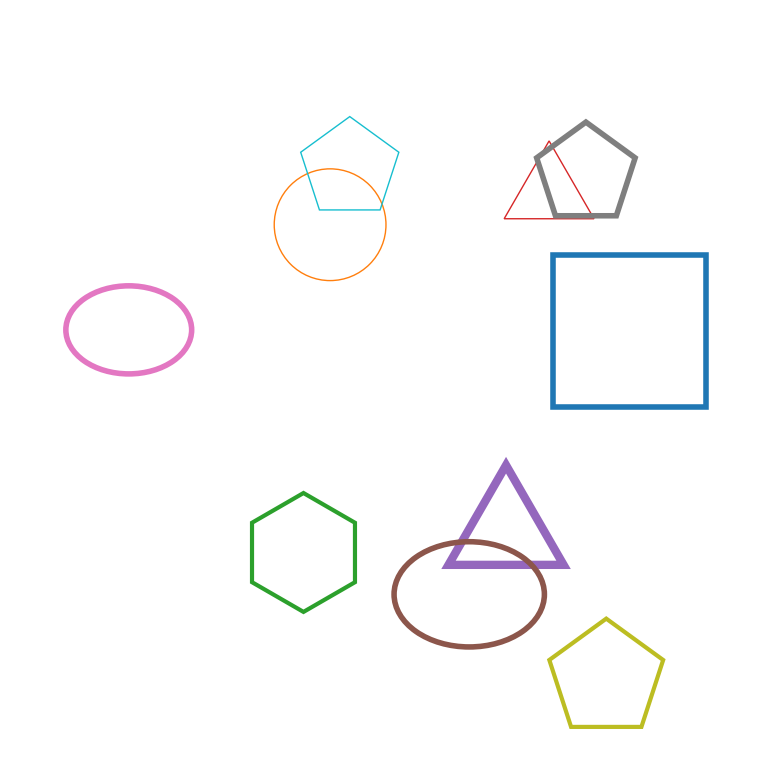[{"shape": "square", "thickness": 2, "radius": 0.5, "center": [0.818, 0.57]}, {"shape": "circle", "thickness": 0.5, "radius": 0.36, "center": [0.429, 0.708]}, {"shape": "hexagon", "thickness": 1.5, "radius": 0.39, "center": [0.394, 0.283]}, {"shape": "triangle", "thickness": 0.5, "radius": 0.34, "center": [0.713, 0.75]}, {"shape": "triangle", "thickness": 3, "radius": 0.43, "center": [0.657, 0.31]}, {"shape": "oval", "thickness": 2, "radius": 0.49, "center": [0.609, 0.228]}, {"shape": "oval", "thickness": 2, "radius": 0.41, "center": [0.167, 0.572]}, {"shape": "pentagon", "thickness": 2, "radius": 0.34, "center": [0.761, 0.774]}, {"shape": "pentagon", "thickness": 1.5, "radius": 0.39, "center": [0.787, 0.119]}, {"shape": "pentagon", "thickness": 0.5, "radius": 0.34, "center": [0.454, 0.782]}]